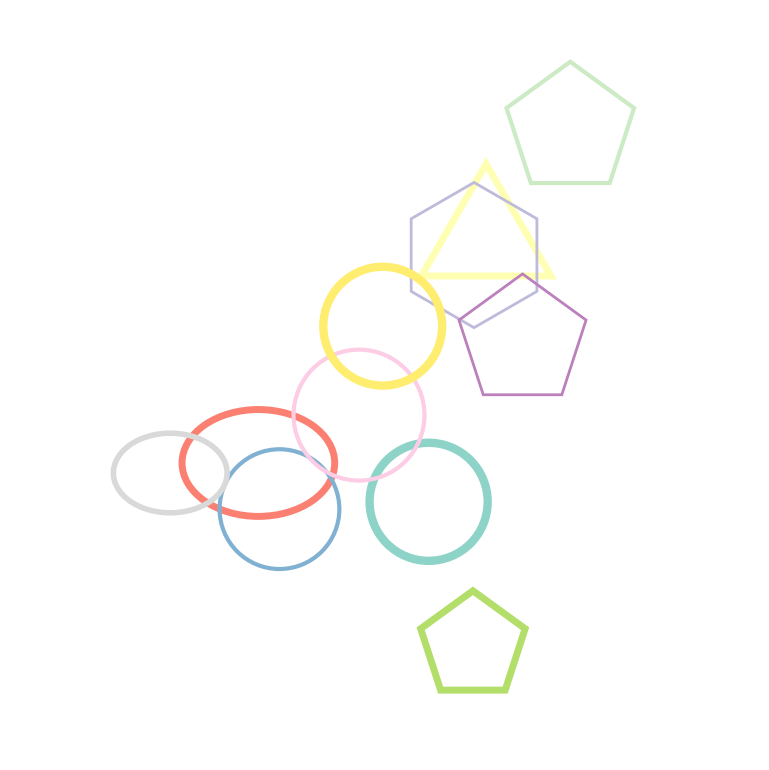[{"shape": "circle", "thickness": 3, "radius": 0.38, "center": [0.557, 0.348]}, {"shape": "triangle", "thickness": 2.5, "radius": 0.49, "center": [0.631, 0.69]}, {"shape": "hexagon", "thickness": 1, "radius": 0.47, "center": [0.616, 0.669]}, {"shape": "oval", "thickness": 2.5, "radius": 0.5, "center": [0.336, 0.399]}, {"shape": "circle", "thickness": 1.5, "radius": 0.39, "center": [0.363, 0.339]}, {"shape": "pentagon", "thickness": 2.5, "radius": 0.36, "center": [0.614, 0.161]}, {"shape": "circle", "thickness": 1.5, "radius": 0.43, "center": [0.466, 0.461]}, {"shape": "oval", "thickness": 2, "radius": 0.37, "center": [0.221, 0.386]}, {"shape": "pentagon", "thickness": 1, "radius": 0.43, "center": [0.679, 0.558]}, {"shape": "pentagon", "thickness": 1.5, "radius": 0.44, "center": [0.741, 0.833]}, {"shape": "circle", "thickness": 3, "radius": 0.39, "center": [0.497, 0.576]}]